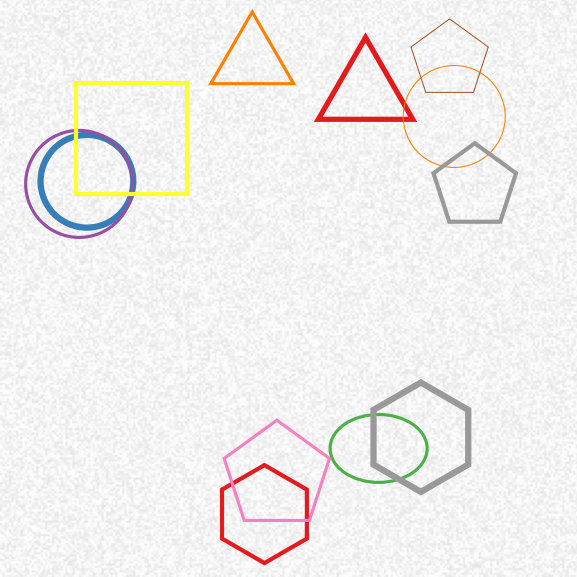[{"shape": "hexagon", "thickness": 2, "radius": 0.42, "center": [0.458, 0.109]}, {"shape": "triangle", "thickness": 2.5, "radius": 0.47, "center": [0.633, 0.84]}, {"shape": "circle", "thickness": 3, "radius": 0.4, "center": [0.151, 0.685]}, {"shape": "oval", "thickness": 1.5, "radius": 0.42, "center": [0.656, 0.223]}, {"shape": "circle", "thickness": 1.5, "radius": 0.46, "center": [0.137, 0.681]}, {"shape": "triangle", "thickness": 1.5, "radius": 0.41, "center": [0.437, 0.896]}, {"shape": "circle", "thickness": 0.5, "radius": 0.44, "center": [0.787, 0.797]}, {"shape": "square", "thickness": 2, "radius": 0.48, "center": [0.228, 0.759]}, {"shape": "pentagon", "thickness": 0.5, "radius": 0.35, "center": [0.779, 0.896]}, {"shape": "pentagon", "thickness": 1.5, "radius": 0.48, "center": [0.479, 0.176]}, {"shape": "hexagon", "thickness": 3, "radius": 0.47, "center": [0.729, 0.242]}, {"shape": "pentagon", "thickness": 2, "radius": 0.38, "center": [0.822, 0.676]}]